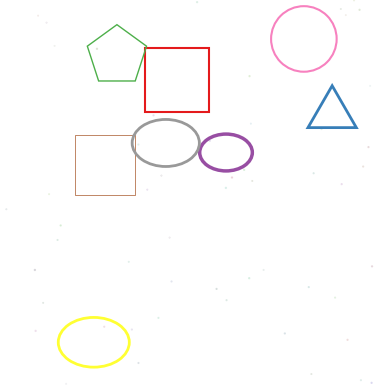[{"shape": "square", "thickness": 1.5, "radius": 0.42, "center": [0.46, 0.792]}, {"shape": "triangle", "thickness": 2, "radius": 0.36, "center": [0.863, 0.705]}, {"shape": "pentagon", "thickness": 1, "radius": 0.4, "center": [0.304, 0.855]}, {"shape": "oval", "thickness": 2.5, "radius": 0.34, "center": [0.587, 0.604]}, {"shape": "oval", "thickness": 2, "radius": 0.46, "center": [0.244, 0.111]}, {"shape": "square", "thickness": 0.5, "radius": 0.39, "center": [0.273, 0.571]}, {"shape": "circle", "thickness": 1.5, "radius": 0.43, "center": [0.789, 0.899]}, {"shape": "oval", "thickness": 2, "radius": 0.44, "center": [0.431, 0.629]}]